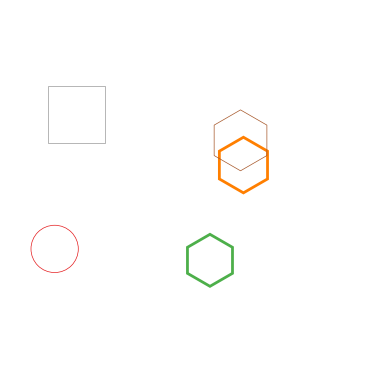[{"shape": "circle", "thickness": 0.5, "radius": 0.31, "center": [0.142, 0.353]}, {"shape": "hexagon", "thickness": 2, "radius": 0.34, "center": [0.545, 0.324]}, {"shape": "hexagon", "thickness": 2, "radius": 0.36, "center": [0.632, 0.571]}, {"shape": "hexagon", "thickness": 0.5, "radius": 0.4, "center": [0.625, 0.635]}, {"shape": "square", "thickness": 0.5, "radius": 0.37, "center": [0.199, 0.703]}]